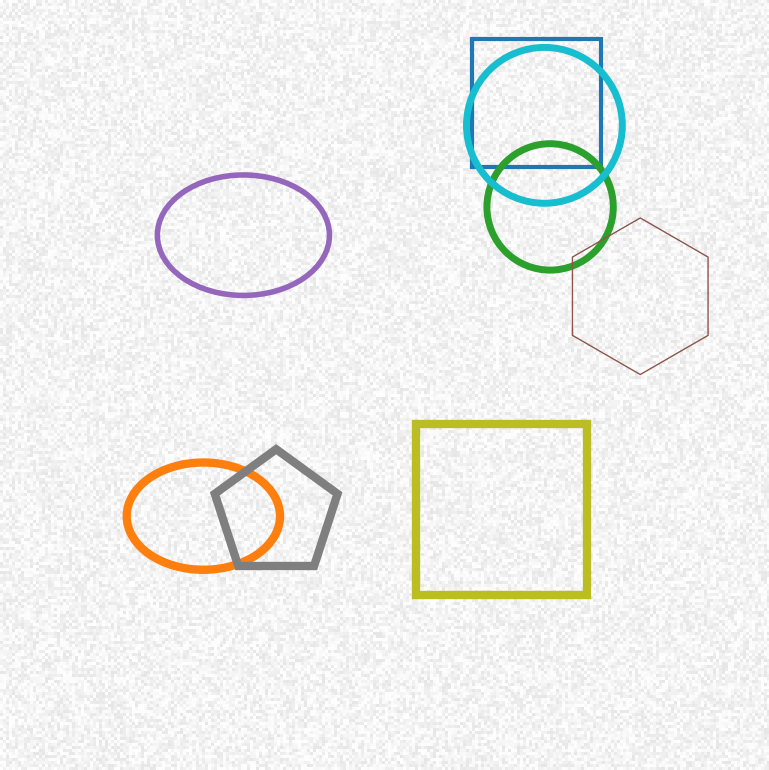[{"shape": "square", "thickness": 1.5, "radius": 0.42, "center": [0.697, 0.866]}, {"shape": "oval", "thickness": 3, "radius": 0.5, "center": [0.264, 0.33]}, {"shape": "circle", "thickness": 2.5, "radius": 0.41, "center": [0.714, 0.731]}, {"shape": "oval", "thickness": 2, "radius": 0.56, "center": [0.316, 0.695]}, {"shape": "hexagon", "thickness": 0.5, "radius": 0.51, "center": [0.831, 0.615]}, {"shape": "pentagon", "thickness": 3, "radius": 0.42, "center": [0.359, 0.333]}, {"shape": "square", "thickness": 3, "radius": 0.55, "center": [0.652, 0.338]}, {"shape": "circle", "thickness": 2.5, "radius": 0.51, "center": [0.707, 0.837]}]